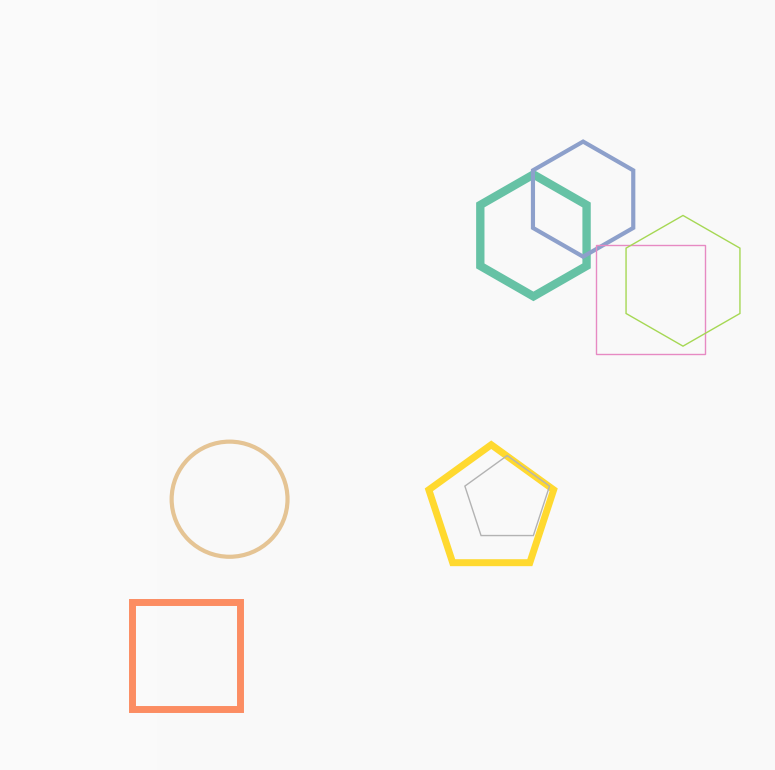[{"shape": "hexagon", "thickness": 3, "radius": 0.4, "center": [0.688, 0.694]}, {"shape": "square", "thickness": 2.5, "radius": 0.35, "center": [0.24, 0.148]}, {"shape": "hexagon", "thickness": 1.5, "radius": 0.37, "center": [0.752, 0.741]}, {"shape": "square", "thickness": 0.5, "radius": 0.35, "center": [0.84, 0.611]}, {"shape": "hexagon", "thickness": 0.5, "radius": 0.42, "center": [0.881, 0.635]}, {"shape": "pentagon", "thickness": 2.5, "radius": 0.42, "center": [0.634, 0.338]}, {"shape": "circle", "thickness": 1.5, "radius": 0.37, "center": [0.296, 0.352]}, {"shape": "pentagon", "thickness": 0.5, "radius": 0.29, "center": [0.654, 0.351]}]